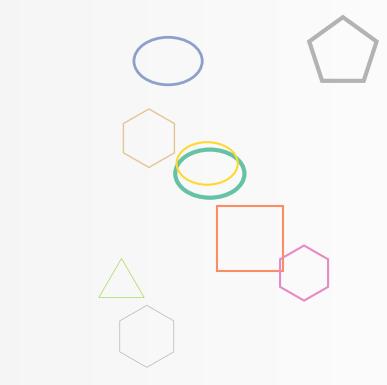[{"shape": "oval", "thickness": 3, "radius": 0.45, "center": [0.542, 0.549]}, {"shape": "square", "thickness": 1.5, "radius": 0.42, "center": [0.644, 0.381]}, {"shape": "oval", "thickness": 2, "radius": 0.44, "center": [0.434, 0.841]}, {"shape": "hexagon", "thickness": 1.5, "radius": 0.36, "center": [0.785, 0.291]}, {"shape": "triangle", "thickness": 0.5, "radius": 0.34, "center": [0.314, 0.261]}, {"shape": "oval", "thickness": 1.5, "radius": 0.39, "center": [0.535, 0.575]}, {"shape": "hexagon", "thickness": 1, "radius": 0.38, "center": [0.384, 0.641]}, {"shape": "pentagon", "thickness": 3, "radius": 0.46, "center": [0.885, 0.864]}, {"shape": "hexagon", "thickness": 0.5, "radius": 0.4, "center": [0.379, 0.126]}]